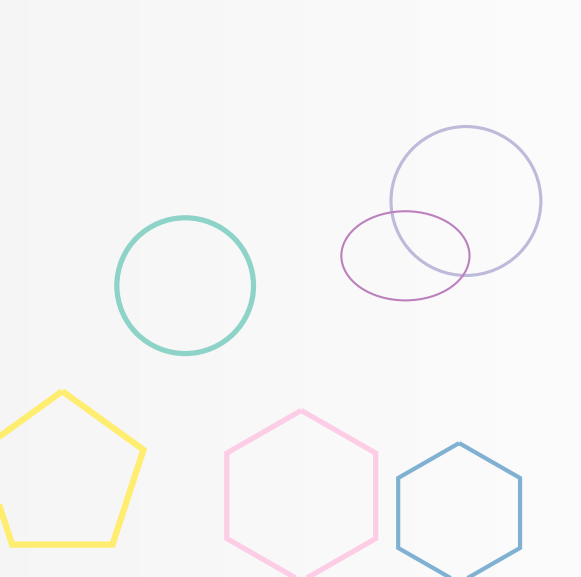[{"shape": "circle", "thickness": 2.5, "radius": 0.59, "center": [0.319, 0.504]}, {"shape": "circle", "thickness": 1.5, "radius": 0.64, "center": [0.802, 0.651]}, {"shape": "hexagon", "thickness": 2, "radius": 0.61, "center": [0.79, 0.111]}, {"shape": "hexagon", "thickness": 2.5, "radius": 0.74, "center": [0.518, 0.141]}, {"shape": "oval", "thickness": 1, "radius": 0.55, "center": [0.698, 0.556]}, {"shape": "pentagon", "thickness": 3, "radius": 0.73, "center": [0.107, 0.175]}]